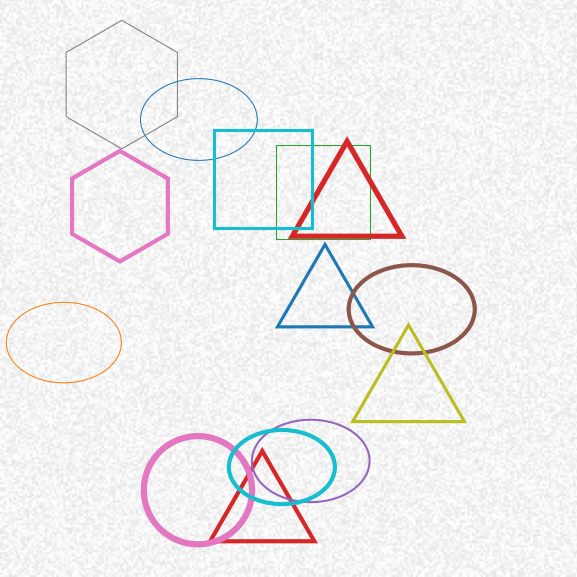[{"shape": "triangle", "thickness": 1.5, "radius": 0.48, "center": [0.563, 0.481]}, {"shape": "oval", "thickness": 0.5, "radius": 0.51, "center": [0.344, 0.792]}, {"shape": "oval", "thickness": 0.5, "radius": 0.5, "center": [0.111, 0.406]}, {"shape": "square", "thickness": 0.5, "radius": 0.41, "center": [0.559, 0.667]}, {"shape": "triangle", "thickness": 2, "radius": 0.52, "center": [0.454, 0.114]}, {"shape": "triangle", "thickness": 2.5, "radius": 0.55, "center": [0.601, 0.645]}, {"shape": "oval", "thickness": 1, "radius": 0.51, "center": [0.538, 0.201]}, {"shape": "oval", "thickness": 2, "radius": 0.55, "center": [0.713, 0.464]}, {"shape": "circle", "thickness": 3, "radius": 0.47, "center": [0.343, 0.15]}, {"shape": "hexagon", "thickness": 2, "radius": 0.48, "center": [0.208, 0.642]}, {"shape": "hexagon", "thickness": 0.5, "radius": 0.56, "center": [0.211, 0.853]}, {"shape": "triangle", "thickness": 1.5, "radius": 0.56, "center": [0.707, 0.325]}, {"shape": "oval", "thickness": 2, "radius": 0.46, "center": [0.488, 0.19]}, {"shape": "square", "thickness": 1.5, "radius": 0.42, "center": [0.456, 0.69]}]